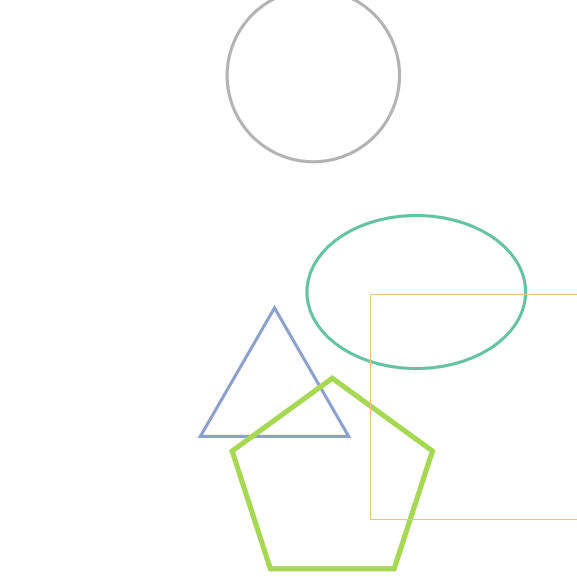[{"shape": "oval", "thickness": 1.5, "radius": 0.95, "center": [0.721, 0.493]}, {"shape": "triangle", "thickness": 1.5, "radius": 0.74, "center": [0.475, 0.318]}, {"shape": "pentagon", "thickness": 2.5, "radius": 0.91, "center": [0.575, 0.162]}, {"shape": "square", "thickness": 0.5, "radius": 0.97, "center": [0.836, 0.295]}, {"shape": "circle", "thickness": 1.5, "radius": 0.75, "center": [0.543, 0.868]}]